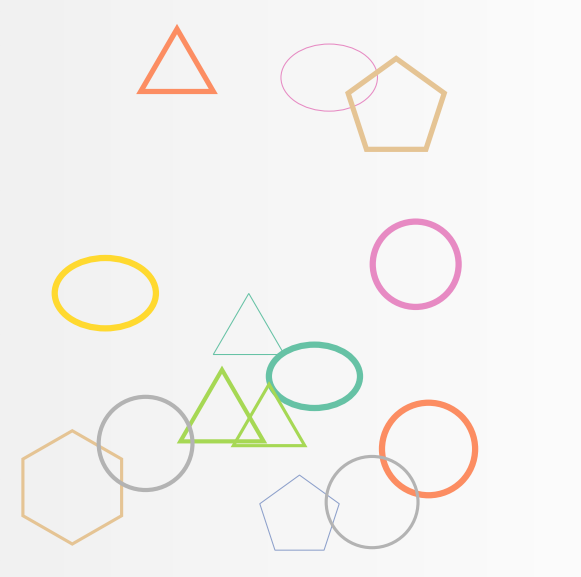[{"shape": "oval", "thickness": 3, "radius": 0.39, "center": [0.541, 0.347]}, {"shape": "triangle", "thickness": 0.5, "radius": 0.35, "center": [0.428, 0.42]}, {"shape": "circle", "thickness": 3, "radius": 0.4, "center": [0.737, 0.222]}, {"shape": "triangle", "thickness": 2.5, "radius": 0.36, "center": [0.305, 0.877]}, {"shape": "pentagon", "thickness": 0.5, "radius": 0.36, "center": [0.515, 0.105]}, {"shape": "oval", "thickness": 0.5, "radius": 0.42, "center": [0.566, 0.865]}, {"shape": "circle", "thickness": 3, "radius": 0.37, "center": [0.715, 0.542]}, {"shape": "triangle", "thickness": 2, "radius": 0.41, "center": [0.382, 0.276]}, {"shape": "triangle", "thickness": 1.5, "radius": 0.35, "center": [0.463, 0.263]}, {"shape": "oval", "thickness": 3, "radius": 0.44, "center": [0.181, 0.491]}, {"shape": "pentagon", "thickness": 2.5, "radius": 0.43, "center": [0.682, 0.811]}, {"shape": "hexagon", "thickness": 1.5, "radius": 0.49, "center": [0.124, 0.155]}, {"shape": "circle", "thickness": 1.5, "radius": 0.39, "center": [0.64, 0.13]}, {"shape": "circle", "thickness": 2, "radius": 0.4, "center": [0.25, 0.231]}]